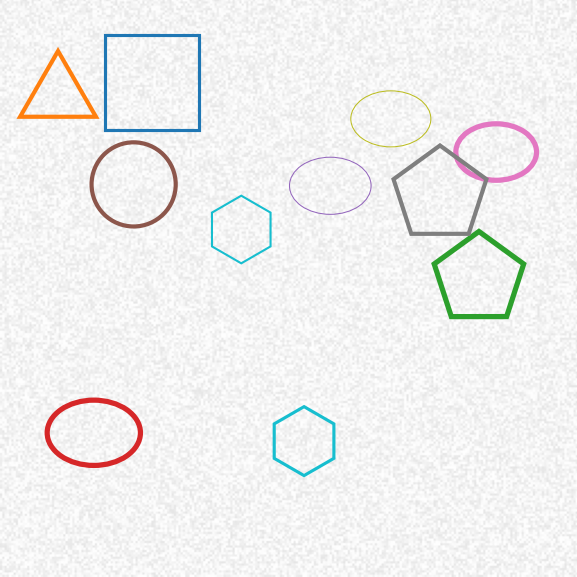[{"shape": "square", "thickness": 1.5, "radius": 0.41, "center": [0.263, 0.856]}, {"shape": "triangle", "thickness": 2, "radius": 0.38, "center": [0.1, 0.835]}, {"shape": "pentagon", "thickness": 2.5, "radius": 0.41, "center": [0.829, 0.517]}, {"shape": "oval", "thickness": 2.5, "radius": 0.4, "center": [0.162, 0.25]}, {"shape": "oval", "thickness": 0.5, "radius": 0.35, "center": [0.572, 0.677]}, {"shape": "circle", "thickness": 2, "radius": 0.36, "center": [0.231, 0.68]}, {"shape": "oval", "thickness": 2.5, "radius": 0.35, "center": [0.859, 0.736]}, {"shape": "pentagon", "thickness": 2, "radius": 0.42, "center": [0.762, 0.663]}, {"shape": "oval", "thickness": 0.5, "radius": 0.35, "center": [0.677, 0.793]}, {"shape": "hexagon", "thickness": 1, "radius": 0.29, "center": [0.418, 0.602]}, {"shape": "hexagon", "thickness": 1.5, "radius": 0.3, "center": [0.526, 0.235]}]